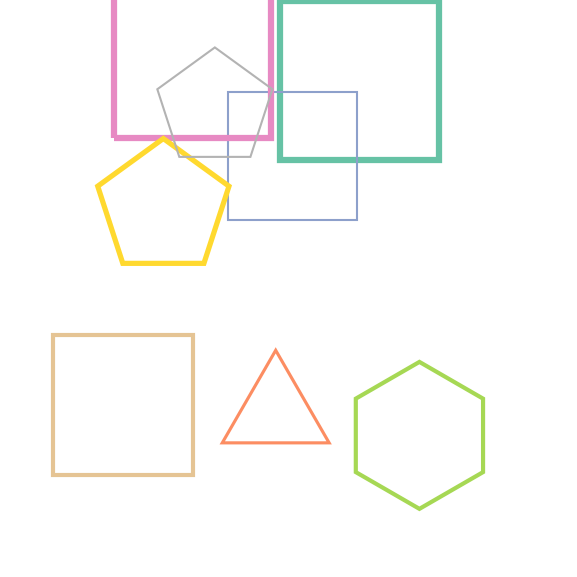[{"shape": "square", "thickness": 3, "radius": 0.69, "center": [0.623, 0.86]}, {"shape": "triangle", "thickness": 1.5, "radius": 0.53, "center": [0.477, 0.286]}, {"shape": "square", "thickness": 1, "radius": 0.56, "center": [0.507, 0.729]}, {"shape": "square", "thickness": 3, "radius": 0.68, "center": [0.333, 0.896]}, {"shape": "hexagon", "thickness": 2, "radius": 0.64, "center": [0.726, 0.245]}, {"shape": "pentagon", "thickness": 2.5, "radius": 0.6, "center": [0.283, 0.64]}, {"shape": "square", "thickness": 2, "radius": 0.61, "center": [0.213, 0.298]}, {"shape": "pentagon", "thickness": 1, "radius": 0.52, "center": [0.372, 0.812]}]